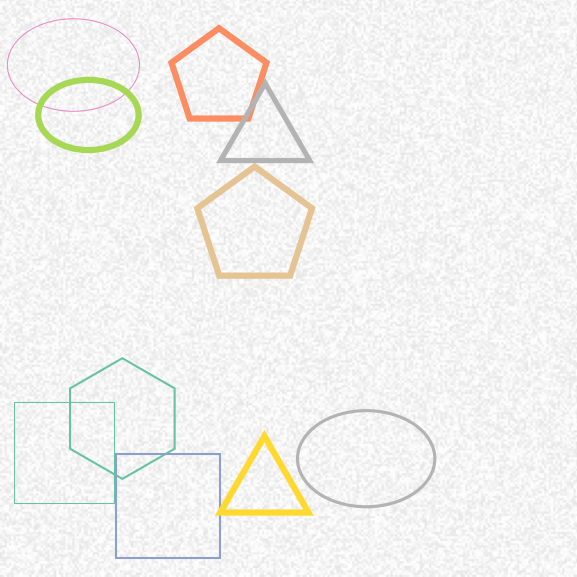[{"shape": "square", "thickness": 0.5, "radius": 0.44, "center": [0.111, 0.216]}, {"shape": "hexagon", "thickness": 1, "radius": 0.52, "center": [0.212, 0.274]}, {"shape": "pentagon", "thickness": 3, "radius": 0.43, "center": [0.379, 0.864]}, {"shape": "square", "thickness": 1, "radius": 0.45, "center": [0.291, 0.123]}, {"shape": "oval", "thickness": 0.5, "radius": 0.57, "center": [0.127, 0.887]}, {"shape": "oval", "thickness": 3, "radius": 0.43, "center": [0.153, 0.8]}, {"shape": "triangle", "thickness": 3, "radius": 0.44, "center": [0.458, 0.156]}, {"shape": "pentagon", "thickness": 3, "radius": 0.52, "center": [0.441, 0.606]}, {"shape": "oval", "thickness": 1.5, "radius": 0.59, "center": [0.634, 0.205]}, {"shape": "triangle", "thickness": 2.5, "radius": 0.45, "center": [0.459, 0.766]}]